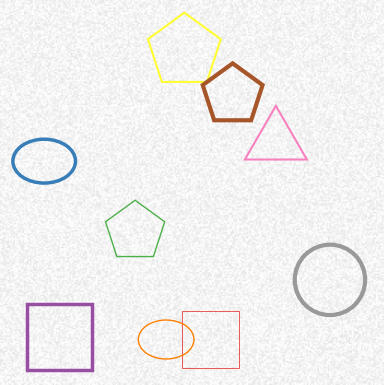[{"shape": "square", "thickness": 0.5, "radius": 0.37, "center": [0.546, 0.119]}, {"shape": "oval", "thickness": 2.5, "radius": 0.41, "center": [0.115, 0.581]}, {"shape": "pentagon", "thickness": 1, "radius": 0.4, "center": [0.351, 0.399]}, {"shape": "square", "thickness": 2.5, "radius": 0.43, "center": [0.154, 0.125]}, {"shape": "oval", "thickness": 1, "radius": 0.36, "center": [0.432, 0.118]}, {"shape": "pentagon", "thickness": 1.5, "radius": 0.5, "center": [0.479, 0.868]}, {"shape": "pentagon", "thickness": 3, "radius": 0.41, "center": [0.604, 0.754]}, {"shape": "triangle", "thickness": 1.5, "radius": 0.46, "center": [0.717, 0.632]}, {"shape": "circle", "thickness": 3, "radius": 0.46, "center": [0.857, 0.273]}]